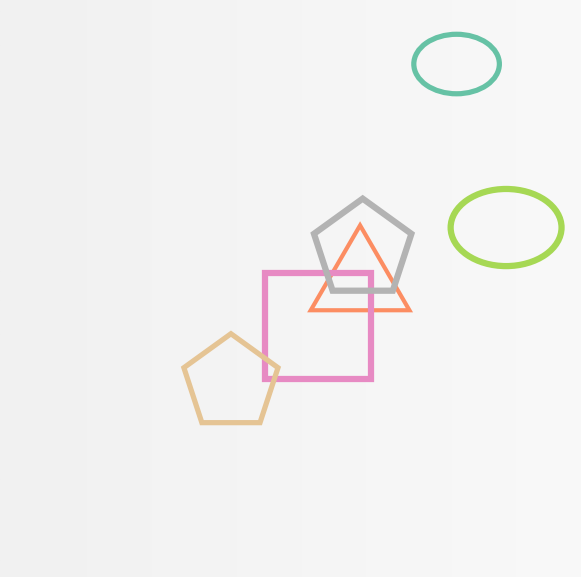[{"shape": "oval", "thickness": 2.5, "radius": 0.37, "center": [0.786, 0.888]}, {"shape": "triangle", "thickness": 2, "radius": 0.49, "center": [0.62, 0.511]}, {"shape": "square", "thickness": 3, "radius": 0.46, "center": [0.547, 0.435]}, {"shape": "oval", "thickness": 3, "radius": 0.48, "center": [0.871, 0.605]}, {"shape": "pentagon", "thickness": 2.5, "radius": 0.43, "center": [0.397, 0.336]}, {"shape": "pentagon", "thickness": 3, "radius": 0.44, "center": [0.624, 0.567]}]